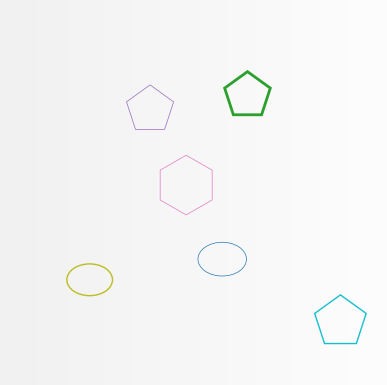[{"shape": "oval", "thickness": 0.5, "radius": 0.31, "center": [0.573, 0.327]}, {"shape": "pentagon", "thickness": 2, "radius": 0.31, "center": [0.639, 0.752]}, {"shape": "pentagon", "thickness": 0.5, "radius": 0.32, "center": [0.387, 0.716]}, {"shape": "hexagon", "thickness": 0.5, "radius": 0.39, "center": [0.48, 0.519]}, {"shape": "oval", "thickness": 1, "radius": 0.29, "center": [0.231, 0.273]}, {"shape": "pentagon", "thickness": 1, "radius": 0.35, "center": [0.879, 0.164]}]